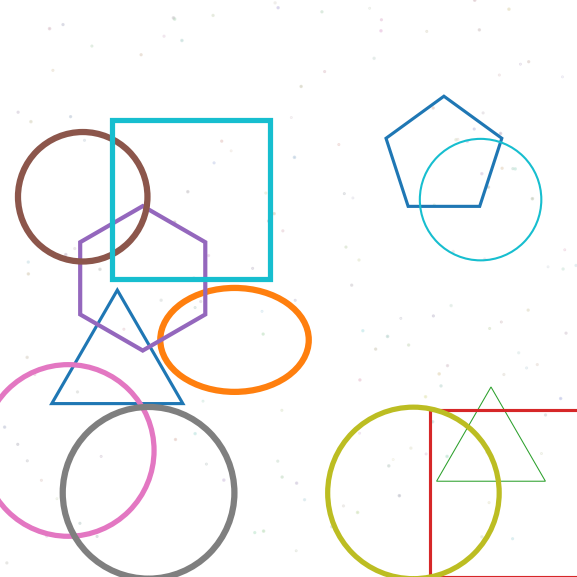[{"shape": "triangle", "thickness": 1.5, "radius": 0.66, "center": [0.203, 0.366]}, {"shape": "pentagon", "thickness": 1.5, "radius": 0.53, "center": [0.769, 0.727]}, {"shape": "oval", "thickness": 3, "radius": 0.64, "center": [0.406, 0.411]}, {"shape": "triangle", "thickness": 0.5, "radius": 0.54, "center": [0.85, 0.22]}, {"shape": "square", "thickness": 1.5, "radius": 0.72, "center": [0.889, 0.145]}, {"shape": "hexagon", "thickness": 2, "radius": 0.63, "center": [0.247, 0.517]}, {"shape": "circle", "thickness": 3, "radius": 0.56, "center": [0.143, 0.658]}, {"shape": "circle", "thickness": 2.5, "radius": 0.74, "center": [0.118, 0.219]}, {"shape": "circle", "thickness": 3, "radius": 0.74, "center": [0.257, 0.146]}, {"shape": "circle", "thickness": 2.5, "radius": 0.74, "center": [0.716, 0.146]}, {"shape": "circle", "thickness": 1, "radius": 0.53, "center": [0.832, 0.653]}, {"shape": "square", "thickness": 2.5, "radius": 0.69, "center": [0.331, 0.654]}]